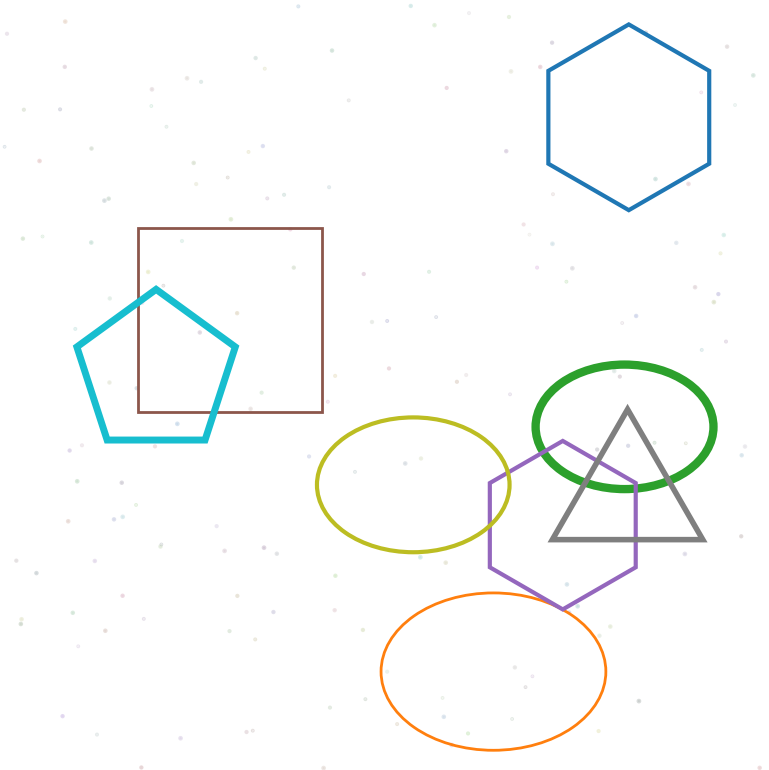[{"shape": "hexagon", "thickness": 1.5, "radius": 0.6, "center": [0.817, 0.848]}, {"shape": "oval", "thickness": 1, "radius": 0.73, "center": [0.641, 0.128]}, {"shape": "oval", "thickness": 3, "radius": 0.58, "center": [0.811, 0.446]}, {"shape": "hexagon", "thickness": 1.5, "radius": 0.55, "center": [0.731, 0.318]}, {"shape": "square", "thickness": 1, "radius": 0.6, "center": [0.298, 0.584]}, {"shape": "triangle", "thickness": 2, "radius": 0.56, "center": [0.815, 0.356]}, {"shape": "oval", "thickness": 1.5, "radius": 0.63, "center": [0.537, 0.37]}, {"shape": "pentagon", "thickness": 2.5, "radius": 0.54, "center": [0.203, 0.516]}]